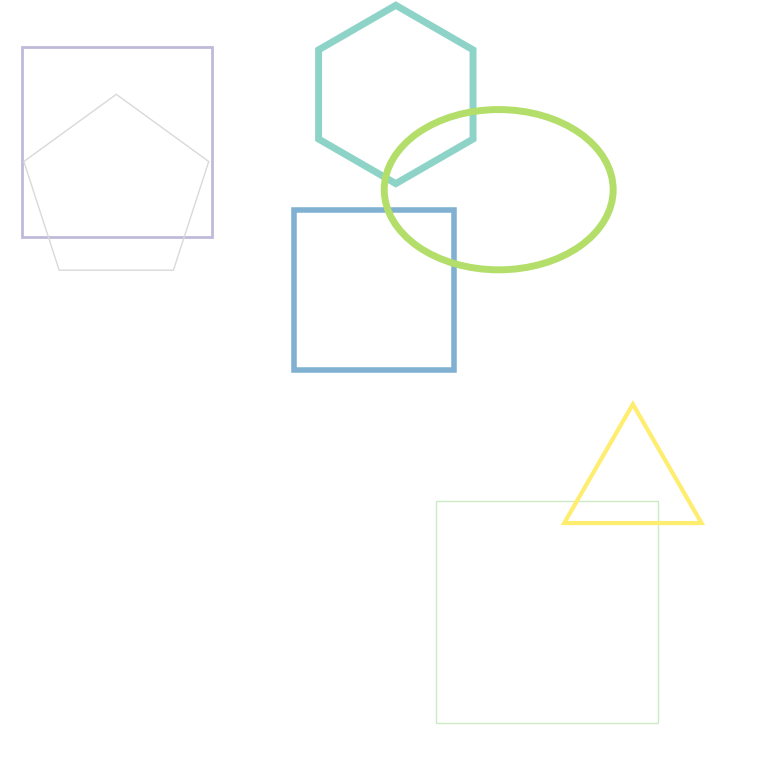[{"shape": "hexagon", "thickness": 2.5, "radius": 0.58, "center": [0.514, 0.877]}, {"shape": "square", "thickness": 1, "radius": 0.62, "center": [0.152, 0.816]}, {"shape": "square", "thickness": 2, "radius": 0.52, "center": [0.486, 0.624]}, {"shape": "oval", "thickness": 2.5, "radius": 0.74, "center": [0.648, 0.754]}, {"shape": "pentagon", "thickness": 0.5, "radius": 0.63, "center": [0.151, 0.751]}, {"shape": "square", "thickness": 0.5, "radius": 0.72, "center": [0.711, 0.205]}, {"shape": "triangle", "thickness": 1.5, "radius": 0.51, "center": [0.822, 0.372]}]